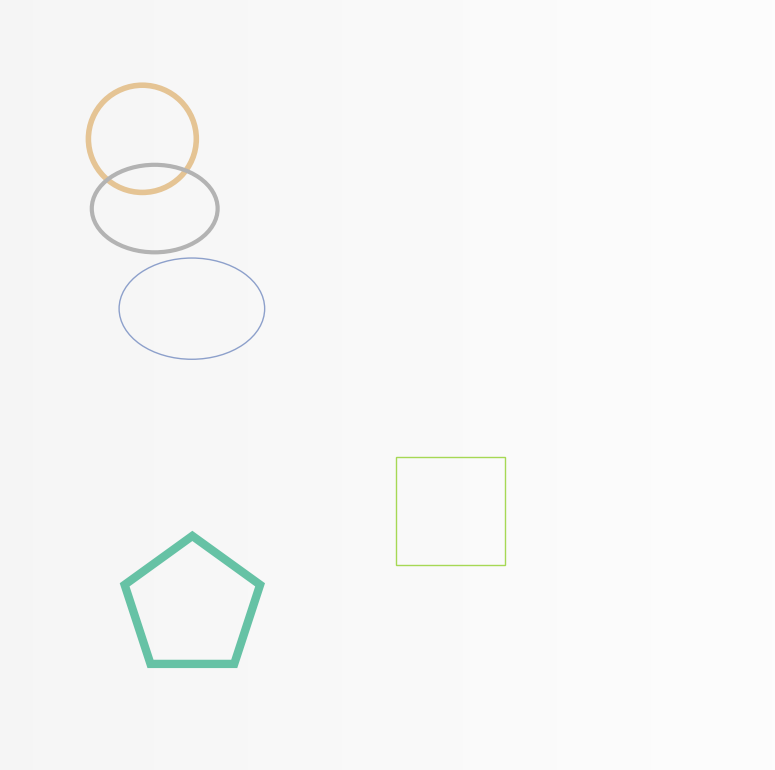[{"shape": "pentagon", "thickness": 3, "radius": 0.46, "center": [0.248, 0.212]}, {"shape": "oval", "thickness": 0.5, "radius": 0.47, "center": [0.248, 0.599]}, {"shape": "square", "thickness": 0.5, "radius": 0.35, "center": [0.582, 0.336]}, {"shape": "circle", "thickness": 2, "radius": 0.35, "center": [0.184, 0.82]}, {"shape": "oval", "thickness": 1.5, "radius": 0.41, "center": [0.2, 0.729]}]